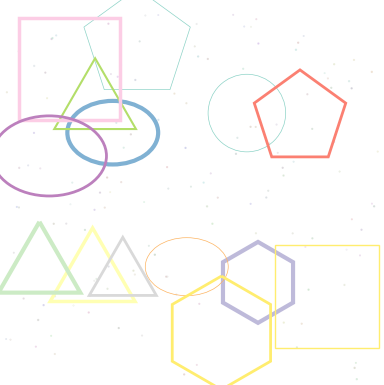[{"shape": "circle", "thickness": 0.5, "radius": 0.5, "center": [0.641, 0.706]}, {"shape": "pentagon", "thickness": 0.5, "radius": 0.73, "center": [0.356, 0.885]}, {"shape": "triangle", "thickness": 2.5, "radius": 0.64, "center": [0.24, 0.281]}, {"shape": "hexagon", "thickness": 3, "radius": 0.53, "center": [0.67, 0.267]}, {"shape": "pentagon", "thickness": 2, "radius": 0.62, "center": [0.779, 0.694]}, {"shape": "oval", "thickness": 3, "radius": 0.59, "center": [0.293, 0.655]}, {"shape": "oval", "thickness": 0.5, "radius": 0.54, "center": [0.485, 0.307]}, {"shape": "triangle", "thickness": 1.5, "radius": 0.61, "center": [0.247, 0.726]}, {"shape": "square", "thickness": 2.5, "radius": 0.66, "center": [0.181, 0.821]}, {"shape": "triangle", "thickness": 2, "radius": 0.5, "center": [0.319, 0.283]}, {"shape": "oval", "thickness": 2, "radius": 0.74, "center": [0.128, 0.595]}, {"shape": "triangle", "thickness": 3, "radius": 0.61, "center": [0.102, 0.301]}, {"shape": "square", "thickness": 1, "radius": 0.67, "center": [0.849, 0.23]}, {"shape": "hexagon", "thickness": 2, "radius": 0.74, "center": [0.575, 0.135]}]